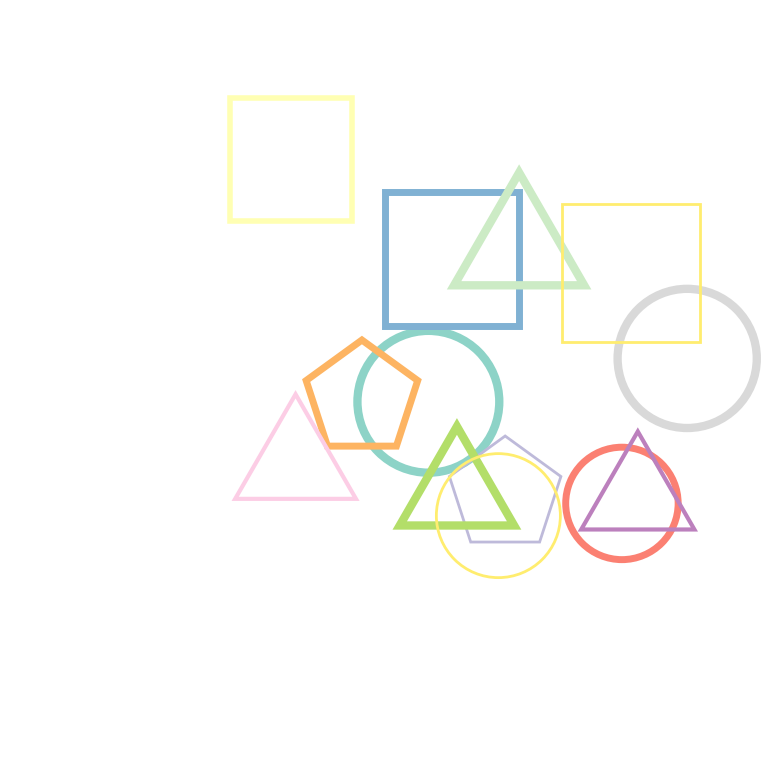[{"shape": "circle", "thickness": 3, "radius": 0.46, "center": [0.556, 0.478]}, {"shape": "square", "thickness": 2, "radius": 0.4, "center": [0.378, 0.793]}, {"shape": "pentagon", "thickness": 1, "radius": 0.38, "center": [0.656, 0.358]}, {"shape": "circle", "thickness": 2.5, "radius": 0.37, "center": [0.808, 0.346]}, {"shape": "square", "thickness": 2.5, "radius": 0.43, "center": [0.587, 0.664]}, {"shape": "pentagon", "thickness": 2.5, "radius": 0.38, "center": [0.47, 0.482]}, {"shape": "triangle", "thickness": 3, "radius": 0.43, "center": [0.593, 0.36]}, {"shape": "triangle", "thickness": 1.5, "radius": 0.45, "center": [0.384, 0.397]}, {"shape": "circle", "thickness": 3, "radius": 0.45, "center": [0.892, 0.535]}, {"shape": "triangle", "thickness": 1.5, "radius": 0.42, "center": [0.828, 0.355]}, {"shape": "triangle", "thickness": 3, "radius": 0.49, "center": [0.674, 0.678]}, {"shape": "circle", "thickness": 1, "radius": 0.4, "center": [0.647, 0.33]}, {"shape": "square", "thickness": 1, "radius": 0.45, "center": [0.819, 0.646]}]